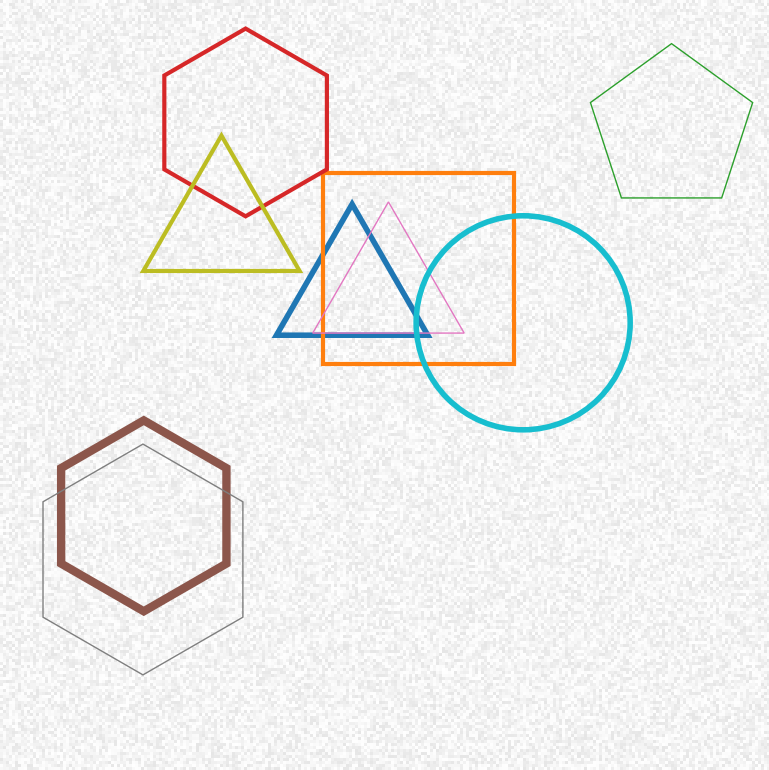[{"shape": "triangle", "thickness": 2, "radius": 0.57, "center": [0.457, 0.621]}, {"shape": "square", "thickness": 1.5, "radius": 0.62, "center": [0.543, 0.651]}, {"shape": "pentagon", "thickness": 0.5, "radius": 0.55, "center": [0.872, 0.833]}, {"shape": "hexagon", "thickness": 1.5, "radius": 0.61, "center": [0.319, 0.841]}, {"shape": "hexagon", "thickness": 3, "radius": 0.62, "center": [0.187, 0.33]}, {"shape": "triangle", "thickness": 0.5, "radius": 0.57, "center": [0.504, 0.624]}, {"shape": "hexagon", "thickness": 0.5, "radius": 0.75, "center": [0.186, 0.273]}, {"shape": "triangle", "thickness": 1.5, "radius": 0.59, "center": [0.288, 0.707]}, {"shape": "circle", "thickness": 2, "radius": 0.69, "center": [0.679, 0.581]}]